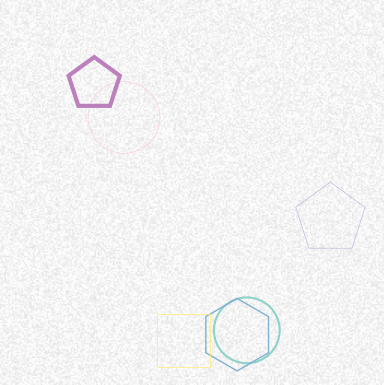[{"shape": "circle", "thickness": 1.5, "radius": 0.43, "center": [0.641, 0.142]}, {"shape": "pentagon", "thickness": 0.5, "radius": 0.47, "center": [0.858, 0.432]}, {"shape": "hexagon", "thickness": 1, "radius": 0.47, "center": [0.616, 0.131]}, {"shape": "circle", "thickness": 0.5, "radius": 0.47, "center": [0.322, 0.695]}, {"shape": "pentagon", "thickness": 3, "radius": 0.35, "center": [0.245, 0.782]}, {"shape": "square", "thickness": 0.5, "radius": 0.34, "center": [0.477, 0.116]}]